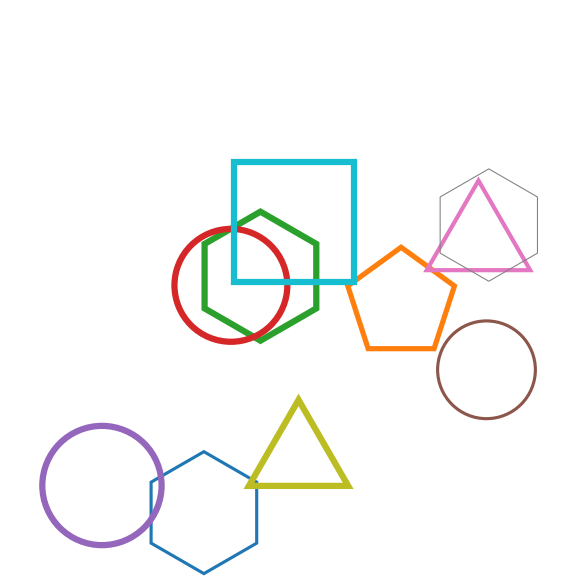[{"shape": "hexagon", "thickness": 1.5, "radius": 0.53, "center": [0.353, 0.111]}, {"shape": "pentagon", "thickness": 2.5, "radius": 0.49, "center": [0.695, 0.474]}, {"shape": "hexagon", "thickness": 3, "radius": 0.56, "center": [0.451, 0.521]}, {"shape": "circle", "thickness": 3, "radius": 0.49, "center": [0.4, 0.505]}, {"shape": "circle", "thickness": 3, "radius": 0.52, "center": [0.177, 0.158]}, {"shape": "circle", "thickness": 1.5, "radius": 0.42, "center": [0.842, 0.359]}, {"shape": "triangle", "thickness": 2, "radius": 0.52, "center": [0.829, 0.583]}, {"shape": "hexagon", "thickness": 0.5, "radius": 0.49, "center": [0.846, 0.609]}, {"shape": "triangle", "thickness": 3, "radius": 0.5, "center": [0.517, 0.207]}, {"shape": "square", "thickness": 3, "radius": 0.52, "center": [0.509, 0.615]}]